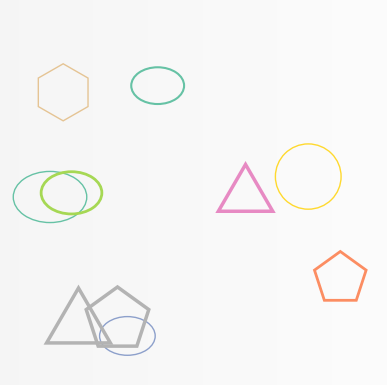[{"shape": "oval", "thickness": 1.5, "radius": 0.34, "center": [0.407, 0.778]}, {"shape": "oval", "thickness": 1, "radius": 0.47, "center": [0.129, 0.488]}, {"shape": "pentagon", "thickness": 2, "radius": 0.35, "center": [0.878, 0.277]}, {"shape": "oval", "thickness": 1, "radius": 0.36, "center": [0.329, 0.127]}, {"shape": "triangle", "thickness": 2.5, "radius": 0.41, "center": [0.634, 0.492]}, {"shape": "oval", "thickness": 2, "radius": 0.39, "center": [0.185, 0.499]}, {"shape": "circle", "thickness": 1, "radius": 0.42, "center": [0.795, 0.541]}, {"shape": "hexagon", "thickness": 1, "radius": 0.37, "center": [0.163, 0.76]}, {"shape": "triangle", "thickness": 2.5, "radius": 0.48, "center": [0.203, 0.157]}, {"shape": "pentagon", "thickness": 2.5, "radius": 0.42, "center": [0.303, 0.17]}]